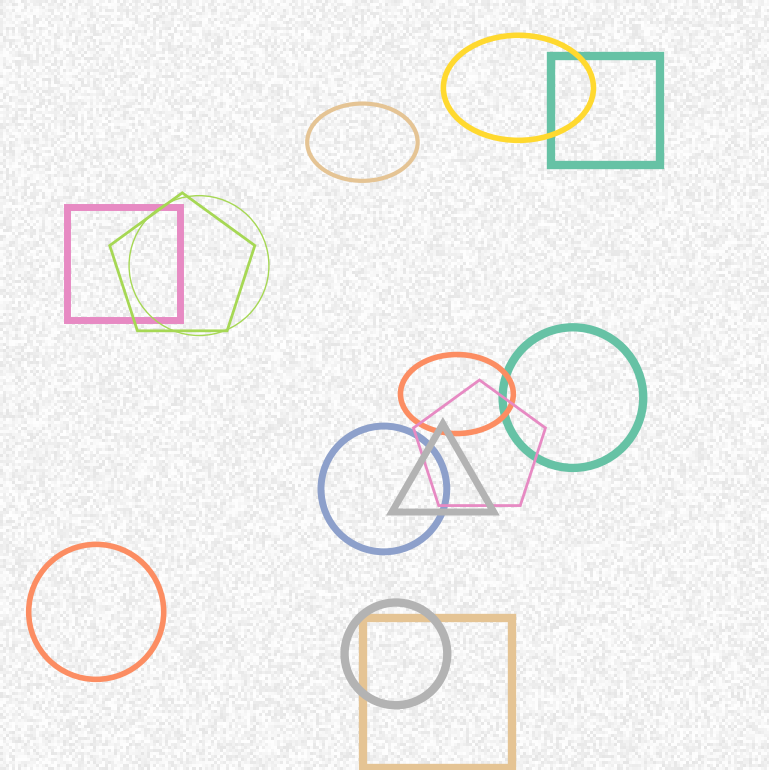[{"shape": "square", "thickness": 3, "radius": 0.35, "center": [0.786, 0.857]}, {"shape": "circle", "thickness": 3, "radius": 0.46, "center": [0.744, 0.484]}, {"shape": "oval", "thickness": 2, "radius": 0.37, "center": [0.593, 0.488]}, {"shape": "circle", "thickness": 2, "radius": 0.44, "center": [0.125, 0.205]}, {"shape": "circle", "thickness": 2.5, "radius": 0.41, "center": [0.499, 0.365]}, {"shape": "square", "thickness": 2.5, "radius": 0.37, "center": [0.16, 0.658]}, {"shape": "pentagon", "thickness": 1, "radius": 0.45, "center": [0.623, 0.416]}, {"shape": "circle", "thickness": 0.5, "radius": 0.45, "center": [0.258, 0.655]}, {"shape": "pentagon", "thickness": 1, "radius": 0.5, "center": [0.237, 0.651]}, {"shape": "oval", "thickness": 2, "radius": 0.49, "center": [0.673, 0.886]}, {"shape": "oval", "thickness": 1.5, "radius": 0.36, "center": [0.471, 0.815]}, {"shape": "square", "thickness": 3, "radius": 0.49, "center": [0.568, 0.1]}, {"shape": "circle", "thickness": 3, "radius": 0.33, "center": [0.514, 0.151]}, {"shape": "triangle", "thickness": 2.5, "radius": 0.38, "center": [0.575, 0.373]}]